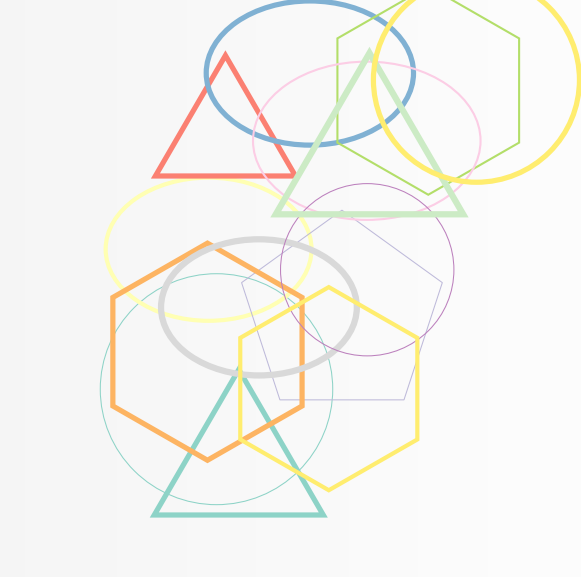[{"shape": "triangle", "thickness": 2.5, "radius": 0.84, "center": [0.411, 0.191]}, {"shape": "circle", "thickness": 0.5, "radius": 1.0, "center": [0.372, 0.325]}, {"shape": "oval", "thickness": 2, "radius": 0.89, "center": [0.359, 0.568]}, {"shape": "pentagon", "thickness": 0.5, "radius": 0.91, "center": [0.588, 0.454]}, {"shape": "triangle", "thickness": 2.5, "radius": 0.7, "center": [0.388, 0.764]}, {"shape": "oval", "thickness": 2.5, "radius": 0.89, "center": [0.533, 0.873]}, {"shape": "hexagon", "thickness": 2.5, "radius": 0.94, "center": [0.357, 0.39]}, {"shape": "hexagon", "thickness": 1, "radius": 0.9, "center": [0.737, 0.842]}, {"shape": "oval", "thickness": 1, "radius": 0.98, "center": [0.631, 0.755]}, {"shape": "oval", "thickness": 3, "radius": 0.84, "center": [0.445, 0.467]}, {"shape": "circle", "thickness": 0.5, "radius": 0.75, "center": [0.632, 0.532]}, {"shape": "triangle", "thickness": 3, "radius": 0.93, "center": [0.636, 0.721]}, {"shape": "hexagon", "thickness": 2, "radius": 0.88, "center": [0.566, 0.326]}, {"shape": "circle", "thickness": 2.5, "radius": 0.89, "center": [0.82, 0.861]}]